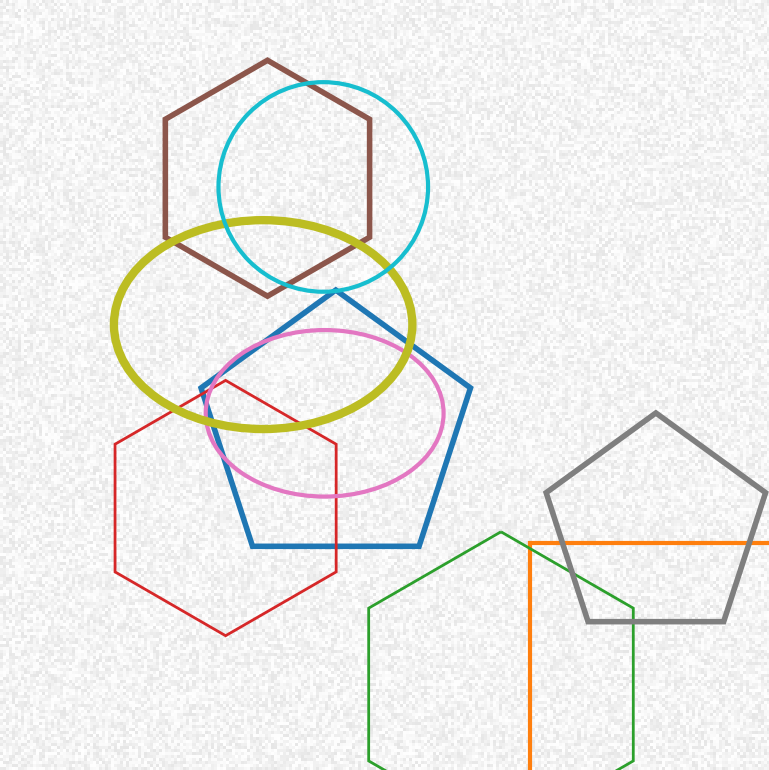[{"shape": "pentagon", "thickness": 2, "radius": 0.92, "center": [0.436, 0.439]}, {"shape": "square", "thickness": 1.5, "radius": 0.87, "center": [0.861, 0.122]}, {"shape": "hexagon", "thickness": 1, "radius": 0.99, "center": [0.651, 0.111]}, {"shape": "hexagon", "thickness": 1, "radius": 0.83, "center": [0.293, 0.34]}, {"shape": "hexagon", "thickness": 2, "radius": 0.77, "center": [0.347, 0.769]}, {"shape": "oval", "thickness": 1.5, "radius": 0.77, "center": [0.422, 0.463]}, {"shape": "pentagon", "thickness": 2, "radius": 0.75, "center": [0.852, 0.314]}, {"shape": "oval", "thickness": 3, "radius": 0.97, "center": [0.342, 0.578]}, {"shape": "circle", "thickness": 1.5, "radius": 0.68, "center": [0.42, 0.757]}]